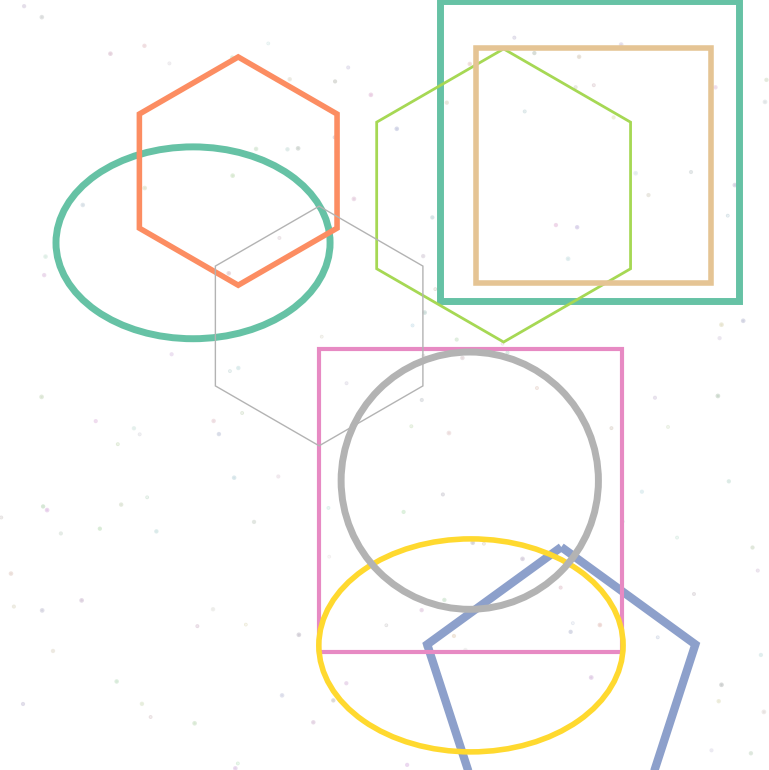[{"shape": "oval", "thickness": 2.5, "radius": 0.89, "center": [0.251, 0.685]}, {"shape": "square", "thickness": 2.5, "radius": 0.97, "center": [0.766, 0.804]}, {"shape": "hexagon", "thickness": 2, "radius": 0.74, "center": [0.309, 0.778]}, {"shape": "pentagon", "thickness": 3, "radius": 0.92, "center": [0.729, 0.106]}, {"shape": "square", "thickness": 1.5, "radius": 0.98, "center": [0.611, 0.35]}, {"shape": "hexagon", "thickness": 1, "radius": 0.95, "center": [0.654, 0.746]}, {"shape": "oval", "thickness": 2, "radius": 0.99, "center": [0.612, 0.162]}, {"shape": "square", "thickness": 2, "radius": 0.76, "center": [0.771, 0.785]}, {"shape": "circle", "thickness": 2.5, "radius": 0.84, "center": [0.61, 0.376]}, {"shape": "hexagon", "thickness": 0.5, "radius": 0.78, "center": [0.414, 0.577]}]